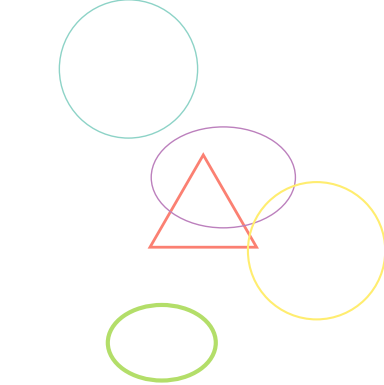[{"shape": "circle", "thickness": 1, "radius": 0.9, "center": [0.334, 0.821]}, {"shape": "triangle", "thickness": 2, "radius": 0.8, "center": [0.528, 0.438]}, {"shape": "oval", "thickness": 3, "radius": 0.7, "center": [0.42, 0.11]}, {"shape": "oval", "thickness": 1, "radius": 0.94, "center": [0.58, 0.539]}, {"shape": "circle", "thickness": 1.5, "radius": 0.89, "center": [0.822, 0.349]}]